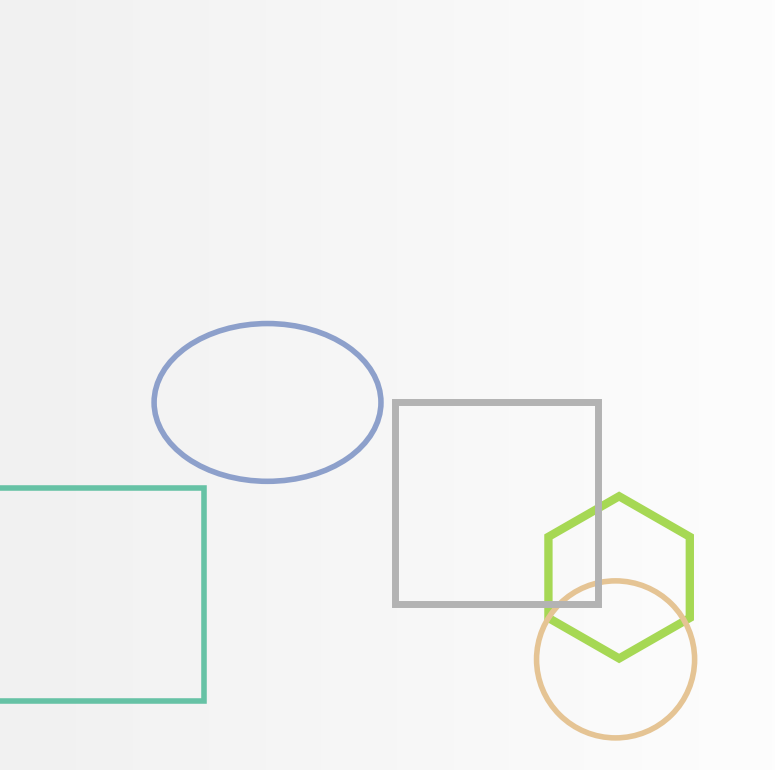[{"shape": "square", "thickness": 2, "radius": 0.69, "center": [0.125, 0.228]}, {"shape": "oval", "thickness": 2, "radius": 0.73, "center": [0.345, 0.477]}, {"shape": "hexagon", "thickness": 3, "radius": 0.53, "center": [0.799, 0.25]}, {"shape": "circle", "thickness": 2, "radius": 0.51, "center": [0.794, 0.144]}, {"shape": "square", "thickness": 2.5, "radius": 0.65, "center": [0.64, 0.347]}]